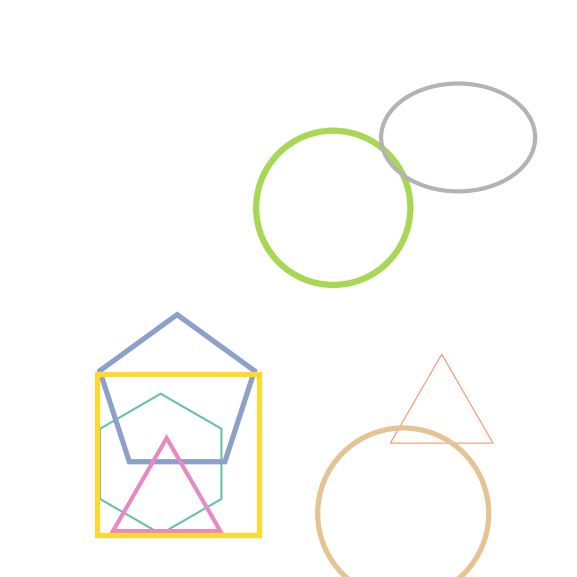[{"shape": "hexagon", "thickness": 1, "radius": 0.61, "center": [0.278, 0.196]}, {"shape": "triangle", "thickness": 0.5, "radius": 0.51, "center": [0.765, 0.283]}, {"shape": "pentagon", "thickness": 2.5, "radius": 0.7, "center": [0.307, 0.314]}, {"shape": "triangle", "thickness": 2, "radius": 0.54, "center": [0.289, 0.133]}, {"shape": "circle", "thickness": 3, "radius": 0.67, "center": [0.577, 0.639]}, {"shape": "square", "thickness": 2.5, "radius": 0.7, "center": [0.308, 0.212]}, {"shape": "circle", "thickness": 2.5, "radius": 0.74, "center": [0.698, 0.11]}, {"shape": "oval", "thickness": 2, "radius": 0.67, "center": [0.793, 0.761]}]